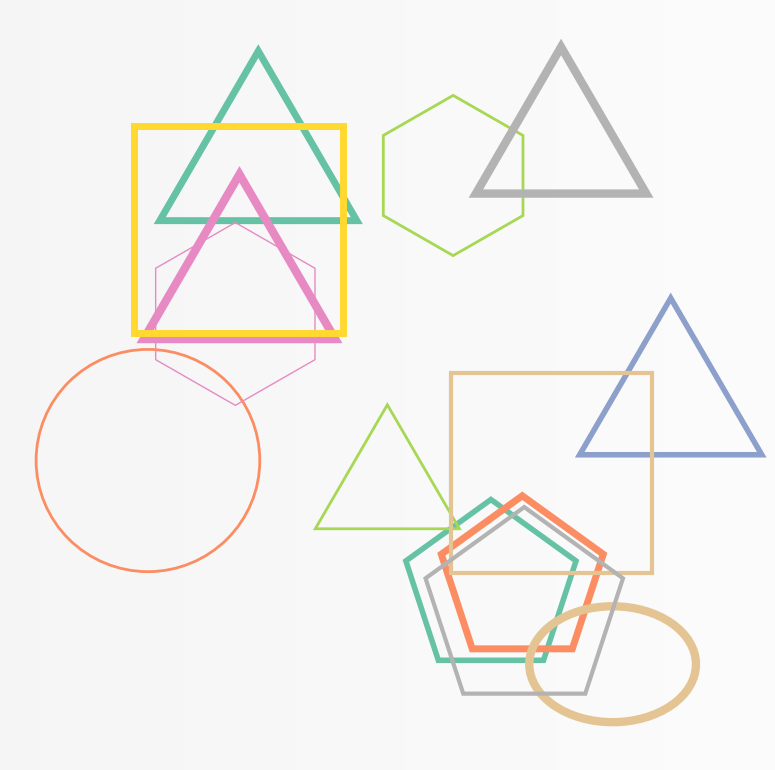[{"shape": "triangle", "thickness": 2.5, "radius": 0.73, "center": [0.333, 0.787]}, {"shape": "pentagon", "thickness": 2, "radius": 0.58, "center": [0.633, 0.236]}, {"shape": "circle", "thickness": 1, "radius": 0.72, "center": [0.191, 0.402]}, {"shape": "pentagon", "thickness": 2.5, "radius": 0.55, "center": [0.674, 0.246]}, {"shape": "triangle", "thickness": 2, "radius": 0.68, "center": [0.865, 0.477]}, {"shape": "hexagon", "thickness": 0.5, "radius": 0.59, "center": [0.304, 0.592]}, {"shape": "triangle", "thickness": 3, "radius": 0.71, "center": [0.309, 0.631]}, {"shape": "hexagon", "thickness": 1, "radius": 0.52, "center": [0.585, 0.772]}, {"shape": "triangle", "thickness": 1, "radius": 0.54, "center": [0.5, 0.367]}, {"shape": "square", "thickness": 2.5, "radius": 0.67, "center": [0.308, 0.702]}, {"shape": "oval", "thickness": 3, "radius": 0.54, "center": [0.79, 0.137]}, {"shape": "square", "thickness": 1.5, "radius": 0.65, "center": [0.712, 0.386]}, {"shape": "triangle", "thickness": 3, "radius": 0.63, "center": [0.724, 0.812]}, {"shape": "pentagon", "thickness": 1.5, "radius": 0.67, "center": [0.676, 0.208]}]